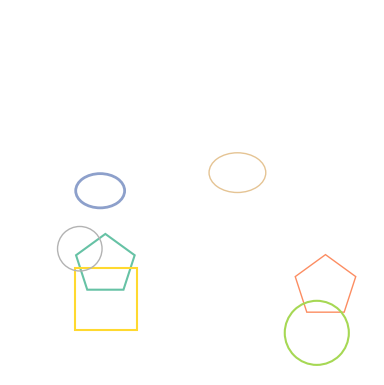[{"shape": "pentagon", "thickness": 1.5, "radius": 0.4, "center": [0.274, 0.312]}, {"shape": "pentagon", "thickness": 1, "radius": 0.41, "center": [0.845, 0.256]}, {"shape": "oval", "thickness": 2, "radius": 0.32, "center": [0.26, 0.505]}, {"shape": "circle", "thickness": 1.5, "radius": 0.42, "center": [0.823, 0.135]}, {"shape": "square", "thickness": 1.5, "radius": 0.4, "center": [0.275, 0.223]}, {"shape": "oval", "thickness": 1, "radius": 0.37, "center": [0.617, 0.552]}, {"shape": "circle", "thickness": 1, "radius": 0.29, "center": [0.207, 0.354]}]